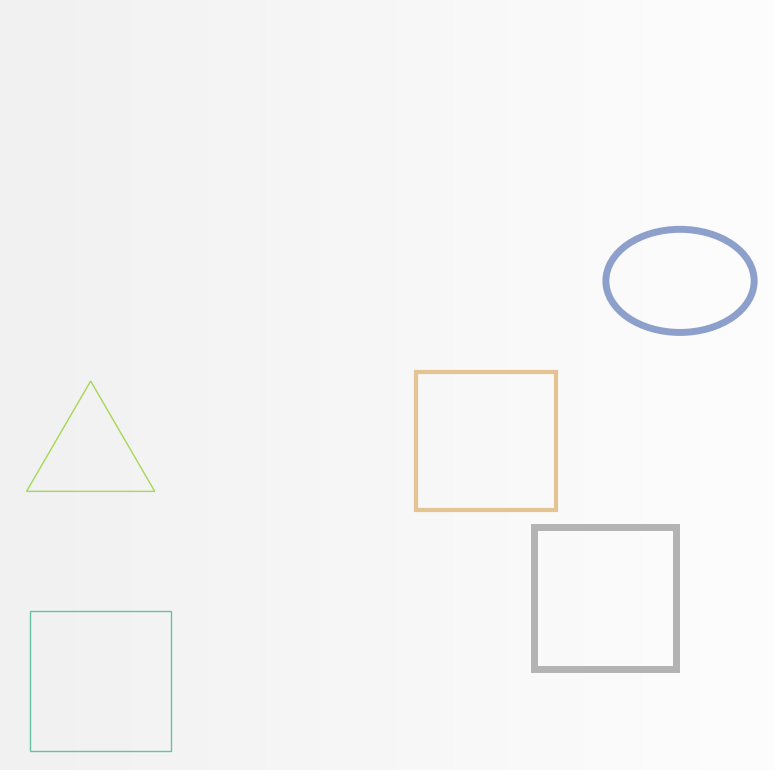[{"shape": "square", "thickness": 0.5, "radius": 0.45, "center": [0.13, 0.116]}, {"shape": "oval", "thickness": 2.5, "radius": 0.48, "center": [0.877, 0.635]}, {"shape": "triangle", "thickness": 0.5, "radius": 0.48, "center": [0.117, 0.41]}, {"shape": "square", "thickness": 1.5, "radius": 0.45, "center": [0.627, 0.427]}, {"shape": "square", "thickness": 2.5, "radius": 0.46, "center": [0.781, 0.223]}]